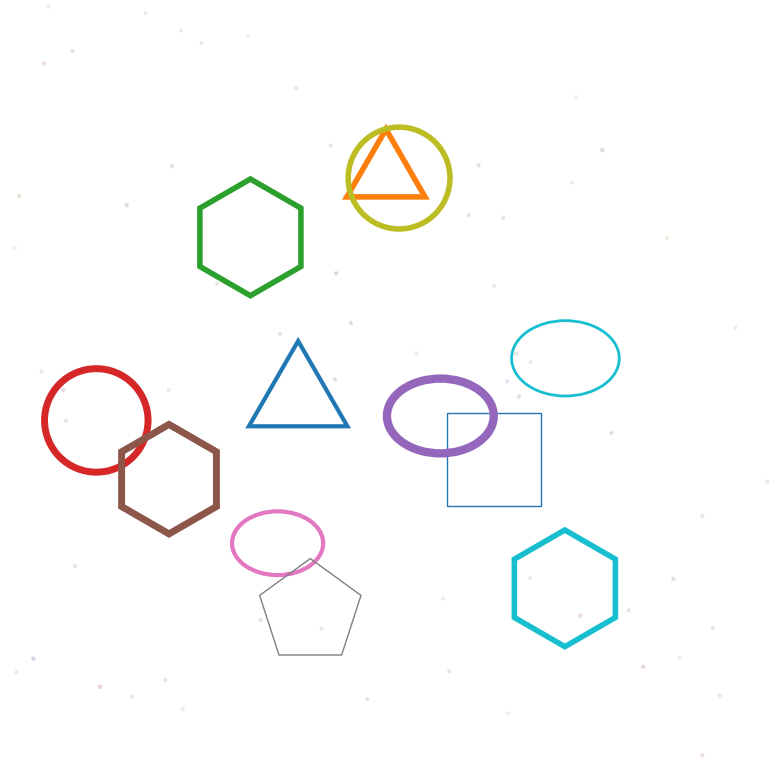[{"shape": "triangle", "thickness": 1.5, "radius": 0.37, "center": [0.387, 0.483]}, {"shape": "square", "thickness": 0.5, "radius": 0.3, "center": [0.642, 0.403]}, {"shape": "triangle", "thickness": 2, "radius": 0.29, "center": [0.501, 0.774]}, {"shape": "hexagon", "thickness": 2, "radius": 0.38, "center": [0.325, 0.692]}, {"shape": "circle", "thickness": 2.5, "radius": 0.34, "center": [0.125, 0.454]}, {"shape": "oval", "thickness": 3, "radius": 0.35, "center": [0.572, 0.46]}, {"shape": "hexagon", "thickness": 2.5, "radius": 0.36, "center": [0.219, 0.378]}, {"shape": "oval", "thickness": 1.5, "radius": 0.3, "center": [0.361, 0.295]}, {"shape": "pentagon", "thickness": 0.5, "radius": 0.35, "center": [0.403, 0.205]}, {"shape": "circle", "thickness": 2, "radius": 0.33, "center": [0.518, 0.769]}, {"shape": "hexagon", "thickness": 2, "radius": 0.38, "center": [0.734, 0.236]}, {"shape": "oval", "thickness": 1, "radius": 0.35, "center": [0.734, 0.535]}]